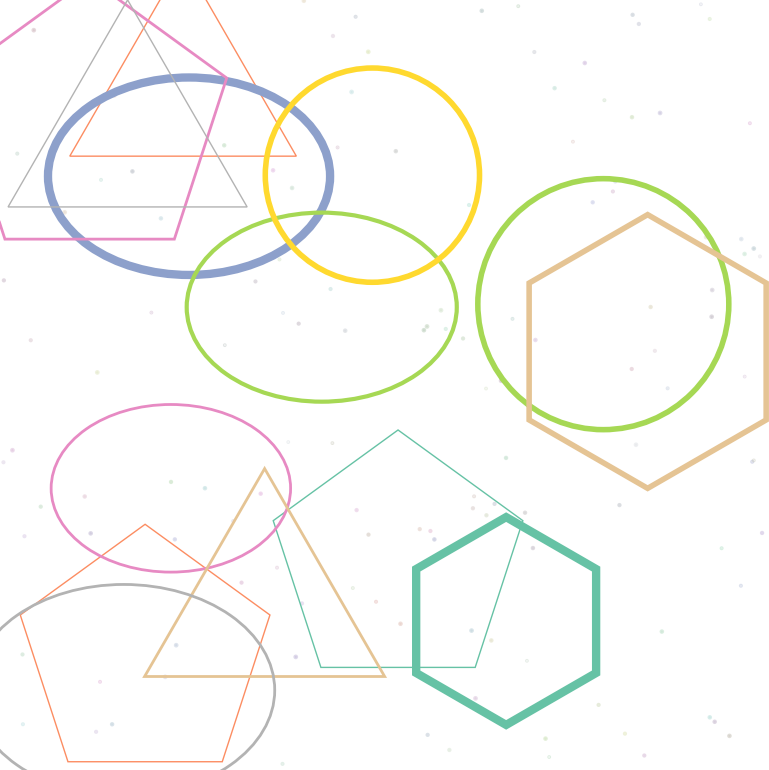[{"shape": "hexagon", "thickness": 3, "radius": 0.67, "center": [0.657, 0.193]}, {"shape": "pentagon", "thickness": 0.5, "radius": 0.85, "center": [0.517, 0.271]}, {"shape": "pentagon", "thickness": 0.5, "radius": 0.85, "center": [0.188, 0.149]}, {"shape": "triangle", "thickness": 0.5, "radius": 0.85, "center": [0.238, 0.882]}, {"shape": "oval", "thickness": 3, "radius": 0.92, "center": [0.246, 0.771]}, {"shape": "pentagon", "thickness": 1, "radius": 0.94, "center": [0.116, 0.841]}, {"shape": "oval", "thickness": 1, "radius": 0.78, "center": [0.222, 0.366]}, {"shape": "circle", "thickness": 2, "radius": 0.81, "center": [0.784, 0.605]}, {"shape": "oval", "thickness": 1.5, "radius": 0.88, "center": [0.418, 0.601]}, {"shape": "circle", "thickness": 2, "radius": 0.7, "center": [0.484, 0.773]}, {"shape": "triangle", "thickness": 1, "radius": 0.9, "center": [0.344, 0.211]}, {"shape": "hexagon", "thickness": 2, "radius": 0.89, "center": [0.841, 0.544]}, {"shape": "oval", "thickness": 1, "radius": 0.98, "center": [0.161, 0.104]}, {"shape": "triangle", "thickness": 0.5, "radius": 0.9, "center": [0.166, 0.821]}]